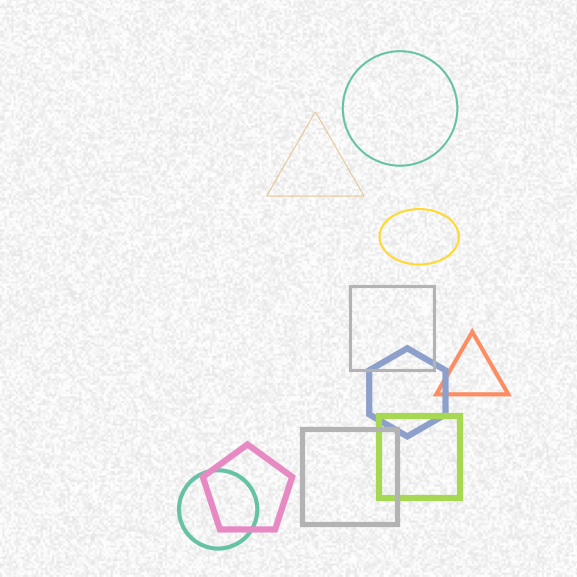[{"shape": "circle", "thickness": 2, "radius": 0.34, "center": [0.378, 0.117]}, {"shape": "circle", "thickness": 1, "radius": 0.5, "center": [0.693, 0.811]}, {"shape": "triangle", "thickness": 2, "radius": 0.36, "center": [0.818, 0.352]}, {"shape": "hexagon", "thickness": 3, "radius": 0.38, "center": [0.705, 0.32]}, {"shape": "pentagon", "thickness": 3, "radius": 0.41, "center": [0.429, 0.148]}, {"shape": "square", "thickness": 3, "radius": 0.35, "center": [0.726, 0.208]}, {"shape": "oval", "thickness": 1, "radius": 0.34, "center": [0.726, 0.589]}, {"shape": "triangle", "thickness": 0.5, "radius": 0.49, "center": [0.546, 0.708]}, {"shape": "square", "thickness": 2.5, "radius": 0.41, "center": [0.605, 0.175]}, {"shape": "square", "thickness": 1.5, "radius": 0.36, "center": [0.678, 0.431]}]